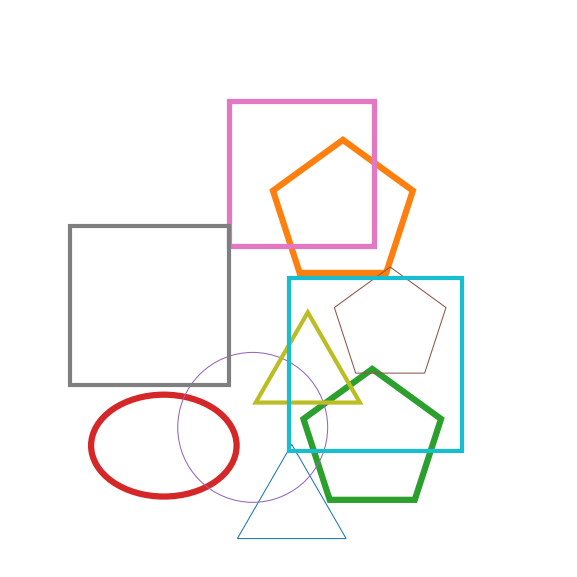[{"shape": "triangle", "thickness": 0.5, "radius": 0.54, "center": [0.505, 0.121]}, {"shape": "pentagon", "thickness": 3, "radius": 0.64, "center": [0.594, 0.63]}, {"shape": "pentagon", "thickness": 3, "radius": 0.63, "center": [0.645, 0.235]}, {"shape": "oval", "thickness": 3, "radius": 0.63, "center": [0.284, 0.228]}, {"shape": "circle", "thickness": 0.5, "radius": 0.65, "center": [0.438, 0.259]}, {"shape": "pentagon", "thickness": 0.5, "radius": 0.51, "center": [0.676, 0.435]}, {"shape": "square", "thickness": 2.5, "radius": 0.63, "center": [0.522, 0.699]}, {"shape": "square", "thickness": 2, "radius": 0.69, "center": [0.259, 0.471]}, {"shape": "triangle", "thickness": 2, "radius": 0.52, "center": [0.533, 0.354]}, {"shape": "square", "thickness": 2, "radius": 0.75, "center": [0.65, 0.369]}]